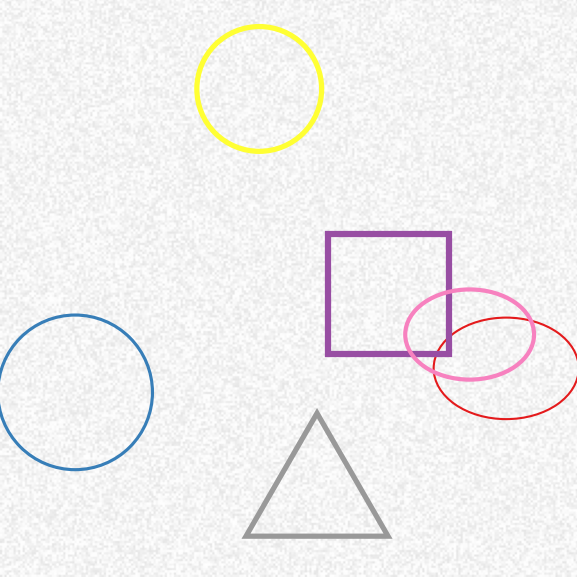[{"shape": "oval", "thickness": 1, "radius": 0.63, "center": [0.876, 0.361]}, {"shape": "circle", "thickness": 1.5, "radius": 0.67, "center": [0.13, 0.32]}, {"shape": "square", "thickness": 3, "radius": 0.52, "center": [0.673, 0.491]}, {"shape": "circle", "thickness": 2.5, "radius": 0.54, "center": [0.449, 0.845]}, {"shape": "oval", "thickness": 2, "radius": 0.56, "center": [0.813, 0.42]}, {"shape": "triangle", "thickness": 2.5, "radius": 0.71, "center": [0.549, 0.142]}]